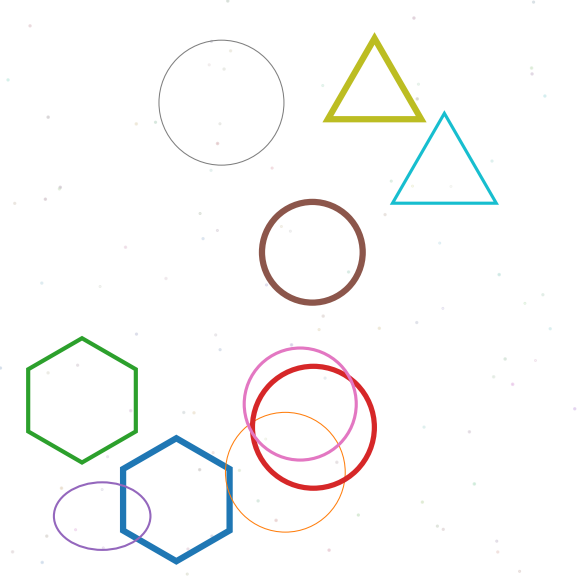[{"shape": "hexagon", "thickness": 3, "radius": 0.53, "center": [0.305, 0.134]}, {"shape": "circle", "thickness": 0.5, "radius": 0.52, "center": [0.494, 0.181]}, {"shape": "hexagon", "thickness": 2, "radius": 0.54, "center": [0.142, 0.306]}, {"shape": "circle", "thickness": 2.5, "radius": 0.53, "center": [0.543, 0.259]}, {"shape": "oval", "thickness": 1, "radius": 0.42, "center": [0.177, 0.105]}, {"shape": "circle", "thickness": 3, "radius": 0.44, "center": [0.541, 0.562]}, {"shape": "circle", "thickness": 1.5, "radius": 0.48, "center": [0.52, 0.299]}, {"shape": "circle", "thickness": 0.5, "radius": 0.54, "center": [0.383, 0.821]}, {"shape": "triangle", "thickness": 3, "radius": 0.47, "center": [0.649, 0.839]}, {"shape": "triangle", "thickness": 1.5, "radius": 0.52, "center": [0.769, 0.699]}]